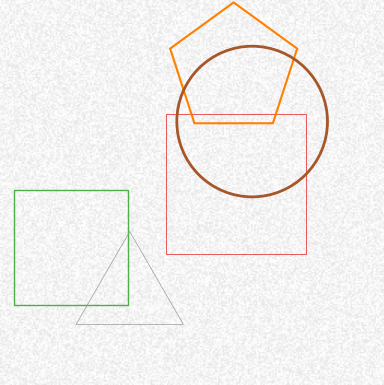[{"shape": "square", "thickness": 0.5, "radius": 0.91, "center": [0.612, 0.521]}, {"shape": "square", "thickness": 1, "radius": 0.74, "center": [0.185, 0.357]}, {"shape": "pentagon", "thickness": 1.5, "radius": 0.87, "center": [0.607, 0.82]}, {"shape": "circle", "thickness": 2, "radius": 0.98, "center": [0.655, 0.684]}, {"shape": "triangle", "thickness": 0.5, "radius": 0.8, "center": [0.337, 0.238]}]